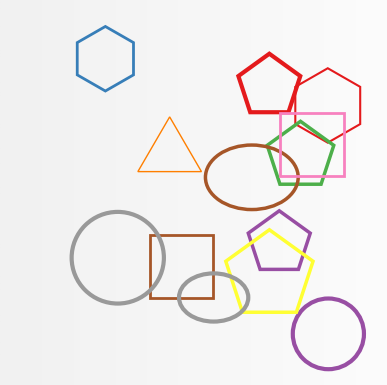[{"shape": "hexagon", "thickness": 1.5, "radius": 0.48, "center": [0.846, 0.726]}, {"shape": "pentagon", "thickness": 3, "radius": 0.42, "center": [0.695, 0.776]}, {"shape": "hexagon", "thickness": 2, "radius": 0.42, "center": [0.272, 0.847]}, {"shape": "pentagon", "thickness": 2.5, "radius": 0.45, "center": [0.775, 0.595]}, {"shape": "circle", "thickness": 3, "radius": 0.46, "center": [0.847, 0.133]}, {"shape": "pentagon", "thickness": 2.5, "radius": 0.42, "center": [0.721, 0.368]}, {"shape": "triangle", "thickness": 1, "radius": 0.47, "center": [0.438, 0.602]}, {"shape": "pentagon", "thickness": 2.5, "radius": 0.59, "center": [0.695, 0.285]}, {"shape": "oval", "thickness": 2.5, "radius": 0.6, "center": [0.65, 0.539]}, {"shape": "square", "thickness": 2, "radius": 0.41, "center": [0.469, 0.308]}, {"shape": "square", "thickness": 2, "radius": 0.41, "center": [0.806, 0.625]}, {"shape": "oval", "thickness": 3, "radius": 0.45, "center": [0.551, 0.227]}, {"shape": "circle", "thickness": 3, "radius": 0.6, "center": [0.304, 0.331]}]